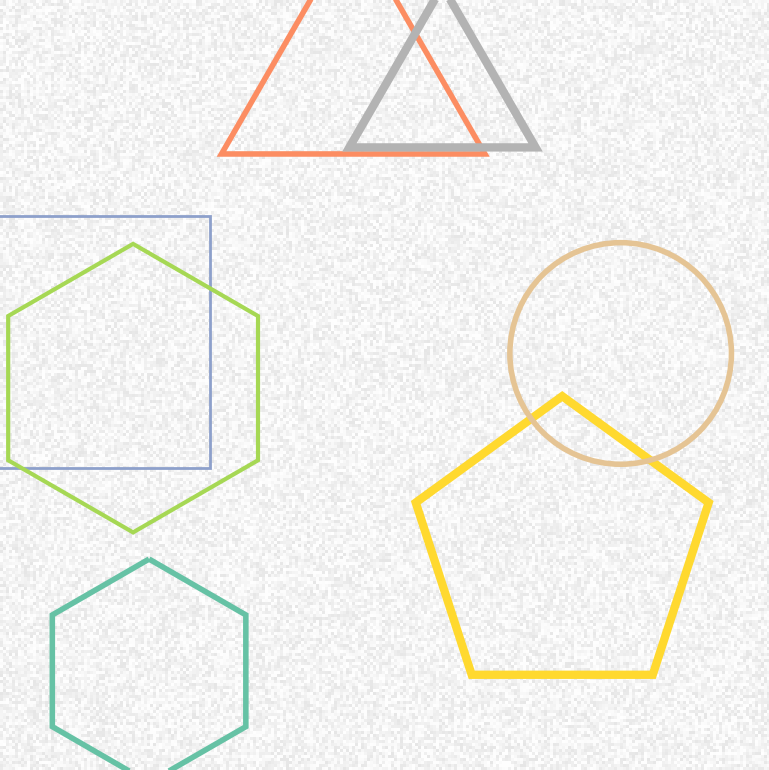[{"shape": "hexagon", "thickness": 2, "radius": 0.73, "center": [0.194, 0.129]}, {"shape": "triangle", "thickness": 2, "radius": 0.99, "center": [0.459, 0.899]}, {"shape": "square", "thickness": 1, "radius": 0.82, "center": [0.109, 0.556]}, {"shape": "hexagon", "thickness": 1.5, "radius": 0.94, "center": [0.173, 0.496]}, {"shape": "pentagon", "thickness": 3, "radius": 1.0, "center": [0.73, 0.285]}, {"shape": "circle", "thickness": 2, "radius": 0.72, "center": [0.806, 0.541]}, {"shape": "triangle", "thickness": 3, "radius": 0.7, "center": [0.575, 0.878]}]